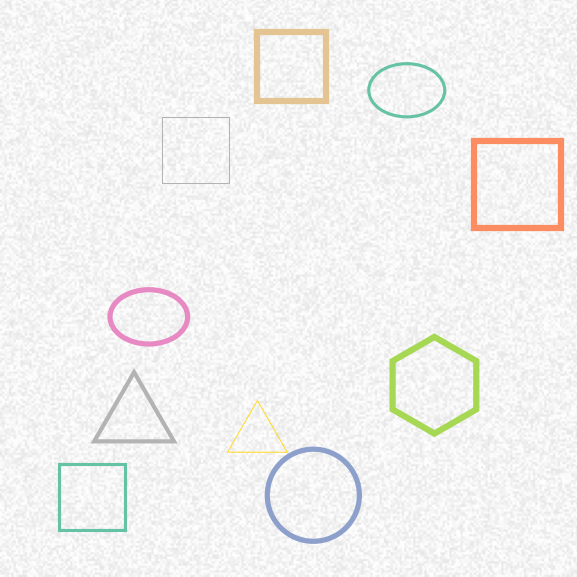[{"shape": "oval", "thickness": 1.5, "radius": 0.33, "center": [0.704, 0.843]}, {"shape": "square", "thickness": 1.5, "radius": 0.29, "center": [0.16, 0.138]}, {"shape": "square", "thickness": 3, "radius": 0.38, "center": [0.896, 0.679]}, {"shape": "circle", "thickness": 2.5, "radius": 0.4, "center": [0.543, 0.142]}, {"shape": "oval", "thickness": 2.5, "radius": 0.34, "center": [0.258, 0.45]}, {"shape": "hexagon", "thickness": 3, "radius": 0.42, "center": [0.752, 0.332]}, {"shape": "triangle", "thickness": 0.5, "radius": 0.3, "center": [0.446, 0.246]}, {"shape": "square", "thickness": 3, "radius": 0.3, "center": [0.504, 0.884]}, {"shape": "square", "thickness": 0.5, "radius": 0.29, "center": [0.338, 0.739]}, {"shape": "triangle", "thickness": 2, "radius": 0.4, "center": [0.232, 0.275]}]